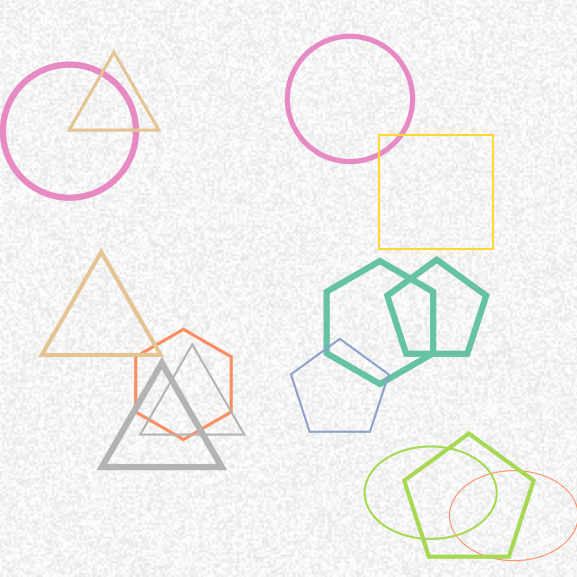[{"shape": "hexagon", "thickness": 3, "radius": 0.53, "center": [0.658, 0.441]}, {"shape": "pentagon", "thickness": 3, "radius": 0.45, "center": [0.756, 0.459]}, {"shape": "oval", "thickness": 0.5, "radius": 0.56, "center": [0.89, 0.106]}, {"shape": "hexagon", "thickness": 1.5, "radius": 0.48, "center": [0.318, 0.334]}, {"shape": "pentagon", "thickness": 1, "radius": 0.44, "center": [0.588, 0.323]}, {"shape": "circle", "thickness": 2.5, "radius": 0.54, "center": [0.606, 0.828]}, {"shape": "circle", "thickness": 3, "radius": 0.58, "center": [0.12, 0.772]}, {"shape": "pentagon", "thickness": 2, "radius": 0.59, "center": [0.812, 0.13]}, {"shape": "oval", "thickness": 1, "radius": 0.57, "center": [0.746, 0.146]}, {"shape": "square", "thickness": 1, "radius": 0.49, "center": [0.756, 0.667]}, {"shape": "triangle", "thickness": 2, "radius": 0.59, "center": [0.175, 0.444]}, {"shape": "triangle", "thickness": 1.5, "radius": 0.45, "center": [0.197, 0.819]}, {"shape": "triangle", "thickness": 3, "radius": 0.6, "center": [0.28, 0.25]}, {"shape": "triangle", "thickness": 1, "radius": 0.52, "center": [0.333, 0.299]}]